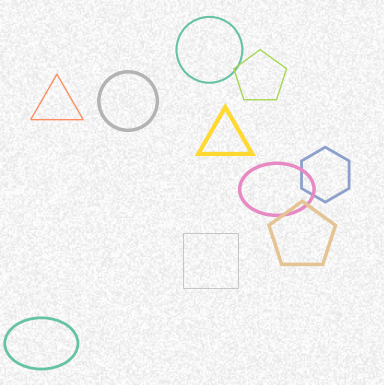[{"shape": "oval", "thickness": 2, "radius": 0.48, "center": [0.107, 0.108]}, {"shape": "circle", "thickness": 1.5, "radius": 0.43, "center": [0.544, 0.871]}, {"shape": "triangle", "thickness": 1, "radius": 0.39, "center": [0.148, 0.729]}, {"shape": "hexagon", "thickness": 2, "radius": 0.36, "center": [0.845, 0.546]}, {"shape": "oval", "thickness": 2.5, "radius": 0.48, "center": [0.719, 0.508]}, {"shape": "pentagon", "thickness": 1, "radius": 0.36, "center": [0.676, 0.799]}, {"shape": "triangle", "thickness": 3, "radius": 0.41, "center": [0.585, 0.641]}, {"shape": "pentagon", "thickness": 2.5, "radius": 0.45, "center": [0.785, 0.387]}, {"shape": "circle", "thickness": 2.5, "radius": 0.38, "center": [0.333, 0.738]}, {"shape": "square", "thickness": 0.5, "radius": 0.36, "center": [0.546, 0.324]}]